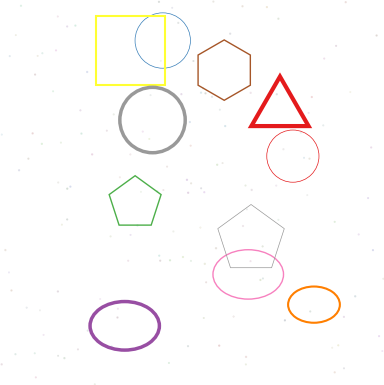[{"shape": "triangle", "thickness": 3, "radius": 0.43, "center": [0.727, 0.715]}, {"shape": "circle", "thickness": 0.5, "radius": 0.34, "center": [0.761, 0.594]}, {"shape": "circle", "thickness": 0.5, "radius": 0.36, "center": [0.423, 0.895]}, {"shape": "pentagon", "thickness": 1, "radius": 0.35, "center": [0.351, 0.473]}, {"shape": "oval", "thickness": 2.5, "radius": 0.45, "center": [0.324, 0.154]}, {"shape": "oval", "thickness": 1.5, "radius": 0.34, "center": [0.816, 0.209]}, {"shape": "square", "thickness": 1.5, "radius": 0.45, "center": [0.34, 0.868]}, {"shape": "hexagon", "thickness": 1, "radius": 0.39, "center": [0.582, 0.818]}, {"shape": "oval", "thickness": 1, "radius": 0.46, "center": [0.645, 0.287]}, {"shape": "circle", "thickness": 2.5, "radius": 0.42, "center": [0.396, 0.688]}, {"shape": "pentagon", "thickness": 0.5, "radius": 0.45, "center": [0.652, 0.378]}]